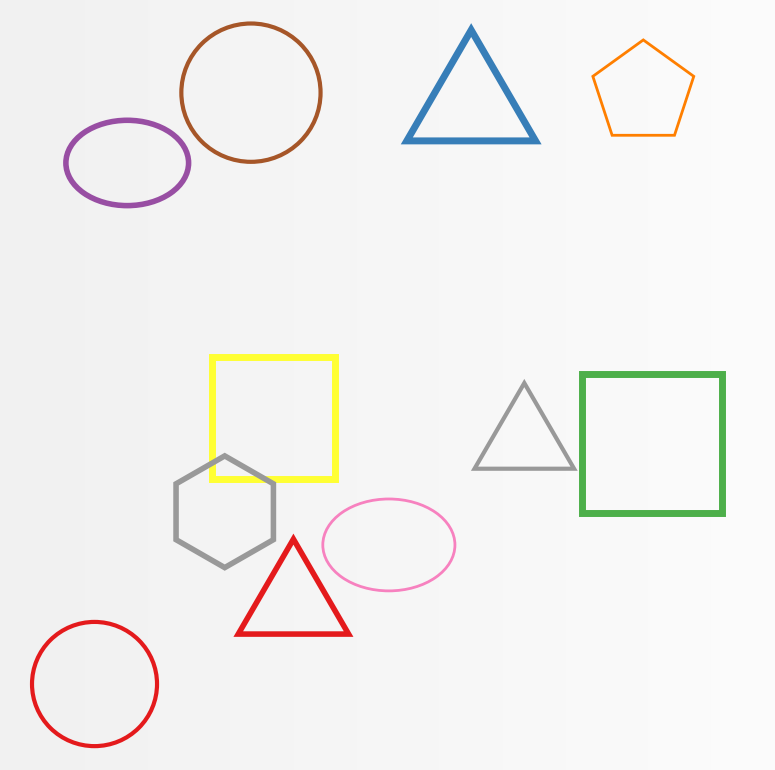[{"shape": "triangle", "thickness": 2, "radius": 0.41, "center": [0.379, 0.218]}, {"shape": "circle", "thickness": 1.5, "radius": 0.4, "center": [0.122, 0.112]}, {"shape": "triangle", "thickness": 2.5, "radius": 0.48, "center": [0.608, 0.865]}, {"shape": "square", "thickness": 2.5, "radius": 0.45, "center": [0.841, 0.424]}, {"shape": "oval", "thickness": 2, "radius": 0.4, "center": [0.164, 0.788]}, {"shape": "pentagon", "thickness": 1, "radius": 0.34, "center": [0.83, 0.88]}, {"shape": "square", "thickness": 2.5, "radius": 0.4, "center": [0.352, 0.457]}, {"shape": "circle", "thickness": 1.5, "radius": 0.45, "center": [0.324, 0.88]}, {"shape": "oval", "thickness": 1, "radius": 0.43, "center": [0.502, 0.292]}, {"shape": "hexagon", "thickness": 2, "radius": 0.36, "center": [0.29, 0.335]}, {"shape": "triangle", "thickness": 1.5, "radius": 0.37, "center": [0.677, 0.428]}]